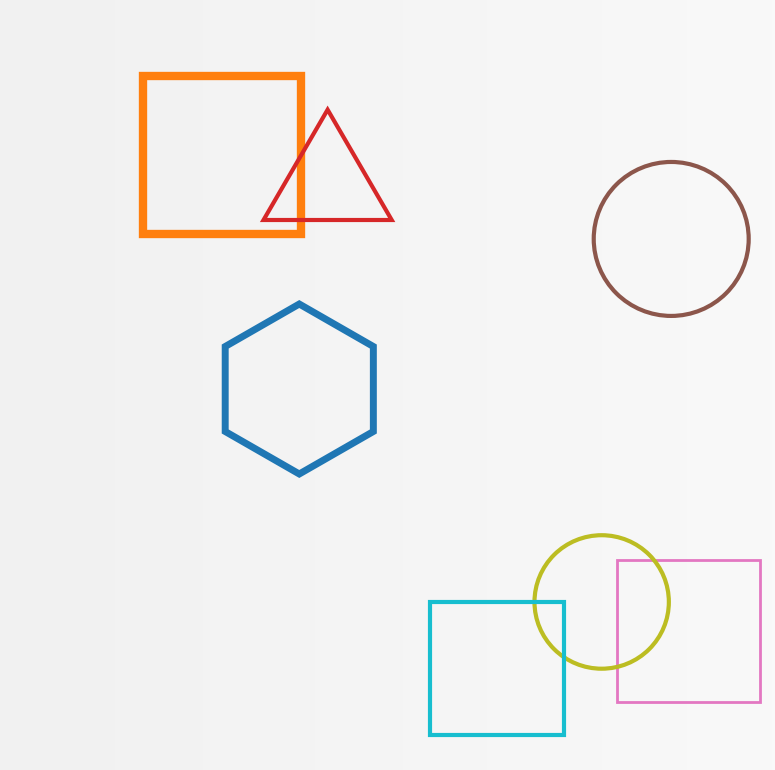[{"shape": "hexagon", "thickness": 2.5, "radius": 0.55, "center": [0.386, 0.495]}, {"shape": "square", "thickness": 3, "radius": 0.51, "center": [0.286, 0.799]}, {"shape": "triangle", "thickness": 1.5, "radius": 0.48, "center": [0.423, 0.762]}, {"shape": "circle", "thickness": 1.5, "radius": 0.5, "center": [0.866, 0.69]}, {"shape": "square", "thickness": 1, "radius": 0.46, "center": [0.888, 0.18]}, {"shape": "circle", "thickness": 1.5, "radius": 0.43, "center": [0.776, 0.218]}, {"shape": "square", "thickness": 1.5, "radius": 0.43, "center": [0.641, 0.132]}]